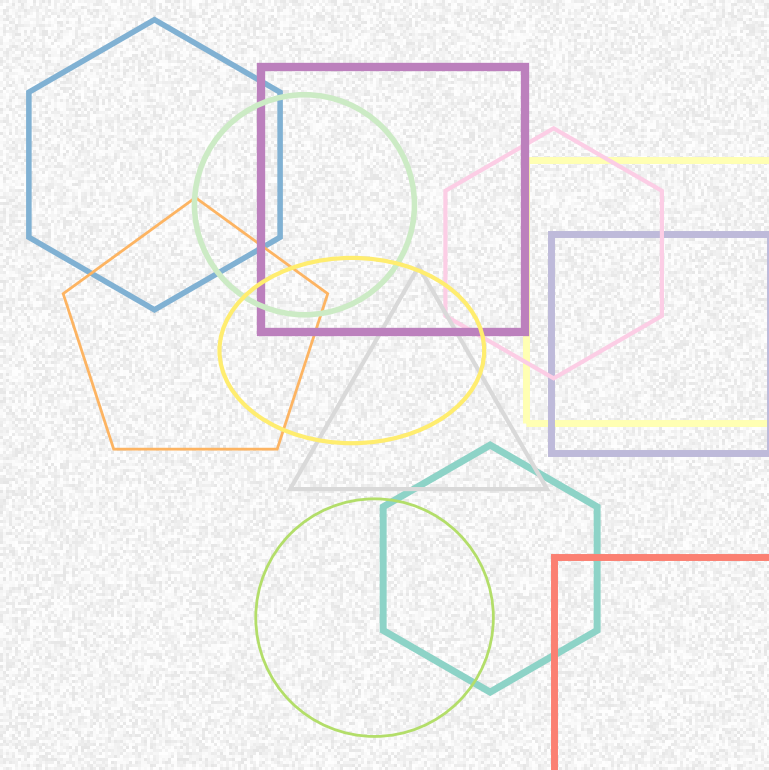[{"shape": "hexagon", "thickness": 2.5, "radius": 0.8, "center": [0.637, 0.262]}, {"shape": "square", "thickness": 2.5, "radius": 0.85, "center": [0.853, 0.621]}, {"shape": "square", "thickness": 2.5, "radius": 0.71, "center": [0.858, 0.554]}, {"shape": "square", "thickness": 2.5, "radius": 0.82, "center": [0.884, 0.112]}, {"shape": "hexagon", "thickness": 2, "radius": 0.94, "center": [0.201, 0.786]}, {"shape": "pentagon", "thickness": 1, "radius": 0.9, "center": [0.254, 0.563]}, {"shape": "circle", "thickness": 1, "radius": 0.77, "center": [0.486, 0.198]}, {"shape": "hexagon", "thickness": 1.5, "radius": 0.81, "center": [0.719, 0.671]}, {"shape": "triangle", "thickness": 1.5, "radius": 0.96, "center": [0.544, 0.461]}, {"shape": "square", "thickness": 3, "radius": 0.86, "center": [0.51, 0.741]}, {"shape": "circle", "thickness": 2, "radius": 0.71, "center": [0.395, 0.734]}, {"shape": "oval", "thickness": 1.5, "radius": 0.86, "center": [0.457, 0.545]}]